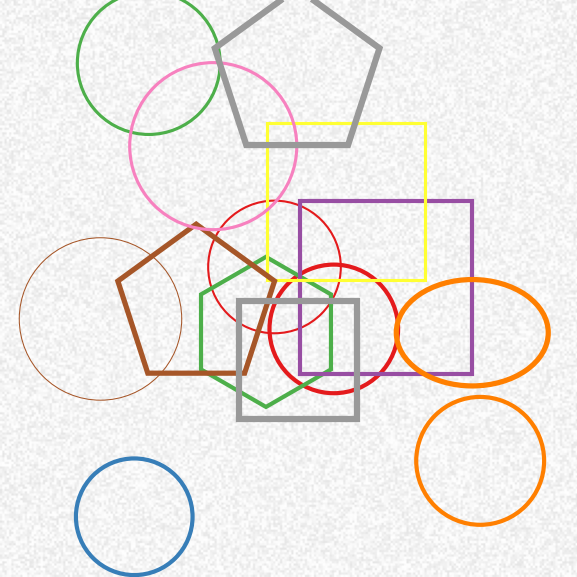[{"shape": "circle", "thickness": 1, "radius": 0.57, "center": [0.475, 0.537]}, {"shape": "circle", "thickness": 2, "radius": 0.56, "center": [0.578, 0.43]}, {"shape": "circle", "thickness": 2, "radius": 0.5, "center": [0.232, 0.104]}, {"shape": "hexagon", "thickness": 2, "radius": 0.65, "center": [0.461, 0.424]}, {"shape": "circle", "thickness": 1.5, "radius": 0.62, "center": [0.258, 0.89]}, {"shape": "square", "thickness": 2, "radius": 0.75, "center": [0.668, 0.501]}, {"shape": "circle", "thickness": 2, "radius": 0.55, "center": [0.831, 0.201]}, {"shape": "oval", "thickness": 2.5, "radius": 0.66, "center": [0.818, 0.423]}, {"shape": "square", "thickness": 1.5, "radius": 0.68, "center": [0.599, 0.65]}, {"shape": "circle", "thickness": 0.5, "radius": 0.7, "center": [0.174, 0.447]}, {"shape": "pentagon", "thickness": 2.5, "radius": 0.71, "center": [0.34, 0.468]}, {"shape": "circle", "thickness": 1.5, "radius": 0.72, "center": [0.369, 0.746]}, {"shape": "square", "thickness": 3, "radius": 0.51, "center": [0.516, 0.375]}, {"shape": "pentagon", "thickness": 3, "radius": 0.75, "center": [0.515, 0.869]}]